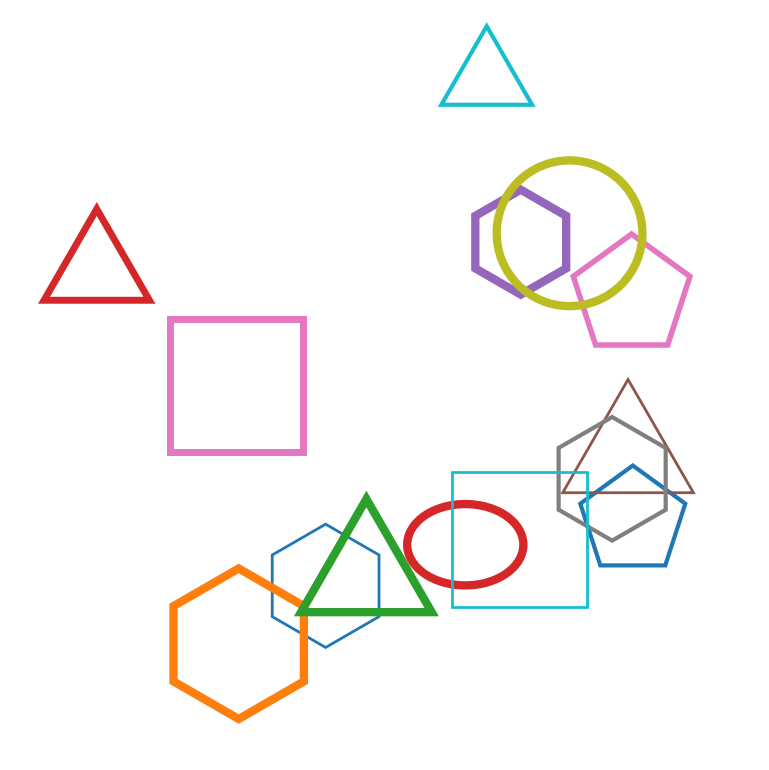[{"shape": "hexagon", "thickness": 1, "radius": 0.4, "center": [0.423, 0.239]}, {"shape": "pentagon", "thickness": 1.5, "radius": 0.36, "center": [0.822, 0.324]}, {"shape": "hexagon", "thickness": 3, "radius": 0.49, "center": [0.31, 0.164]}, {"shape": "triangle", "thickness": 3, "radius": 0.49, "center": [0.476, 0.254]}, {"shape": "triangle", "thickness": 2.5, "radius": 0.4, "center": [0.126, 0.65]}, {"shape": "oval", "thickness": 3, "radius": 0.38, "center": [0.604, 0.293]}, {"shape": "hexagon", "thickness": 3, "radius": 0.34, "center": [0.676, 0.686]}, {"shape": "triangle", "thickness": 1, "radius": 0.49, "center": [0.816, 0.409]}, {"shape": "square", "thickness": 2.5, "radius": 0.43, "center": [0.307, 0.5]}, {"shape": "pentagon", "thickness": 2, "radius": 0.4, "center": [0.82, 0.616]}, {"shape": "hexagon", "thickness": 1.5, "radius": 0.4, "center": [0.795, 0.378]}, {"shape": "circle", "thickness": 3, "radius": 0.47, "center": [0.74, 0.697]}, {"shape": "triangle", "thickness": 1.5, "radius": 0.34, "center": [0.632, 0.898]}, {"shape": "square", "thickness": 1, "radius": 0.44, "center": [0.675, 0.299]}]